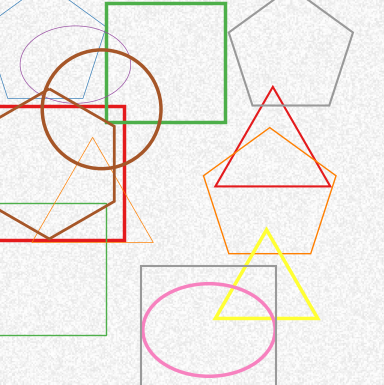[{"shape": "triangle", "thickness": 1.5, "radius": 0.86, "center": [0.709, 0.602]}, {"shape": "square", "thickness": 2.5, "radius": 0.87, "center": [0.147, 0.55]}, {"shape": "pentagon", "thickness": 0.5, "radius": 0.83, "center": [0.118, 0.879]}, {"shape": "square", "thickness": 2.5, "radius": 0.77, "center": [0.43, 0.838]}, {"shape": "square", "thickness": 1, "radius": 0.86, "center": [0.105, 0.301]}, {"shape": "oval", "thickness": 0.5, "radius": 0.72, "center": [0.196, 0.832]}, {"shape": "pentagon", "thickness": 1, "radius": 0.91, "center": [0.701, 0.488]}, {"shape": "triangle", "thickness": 0.5, "radius": 0.91, "center": [0.241, 0.461]}, {"shape": "triangle", "thickness": 2.5, "radius": 0.77, "center": [0.692, 0.25]}, {"shape": "hexagon", "thickness": 2, "radius": 0.97, "center": [0.128, 0.574]}, {"shape": "circle", "thickness": 2.5, "radius": 0.77, "center": [0.264, 0.716]}, {"shape": "oval", "thickness": 2.5, "radius": 0.86, "center": [0.543, 0.143]}, {"shape": "pentagon", "thickness": 1.5, "radius": 0.85, "center": [0.755, 0.863]}, {"shape": "square", "thickness": 1.5, "radius": 0.88, "center": [0.542, 0.134]}]